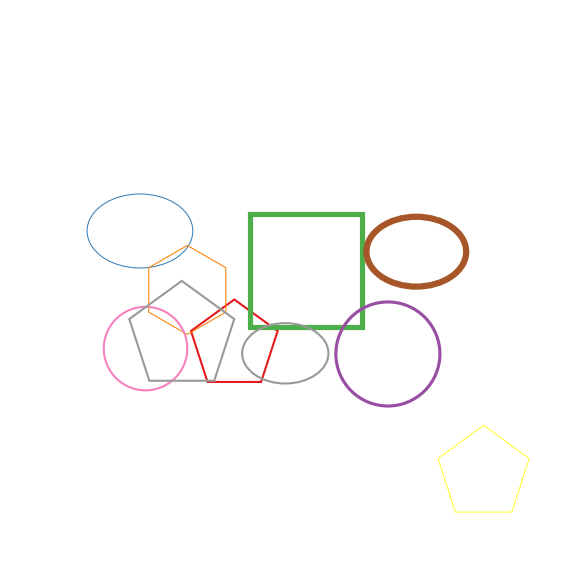[{"shape": "pentagon", "thickness": 1, "radius": 0.39, "center": [0.406, 0.402]}, {"shape": "oval", "thickness": 0.5, "radius": 0.46, "center": [0.242, 0.599]}, {"shape": "square", "thickness": 2.5, "radius": 0.49, "center": [0.53, 0.531]}, {"shape": "circle", "thickness": 1.5, "radius": 0.45, "center": [0.672, 0.386]}, {"shape": "hexagon", "thickness": 0.5, "radius": 0.39, "center": [0.324, 0.497]}, {"shape": "pentagon", "thickness": 0.5, "radius": 0.42, "center": [0.837, 0.18]}, {"shape": "oval", "thickness": 3, "radius": 0.43, "center": [0.721, 0.563]}, {"shape": "circle", "thickness": 1, "radius": 0.36, "center": [0.252, 0.396]}, {"shape": "pentagon", "thickness": 1, "radius": 0.48, "center": [0.315, 0.417]}, {"shape": "oval", "thickness": 1, "radius": 0.37, "center": [0.494, 0.387]}]